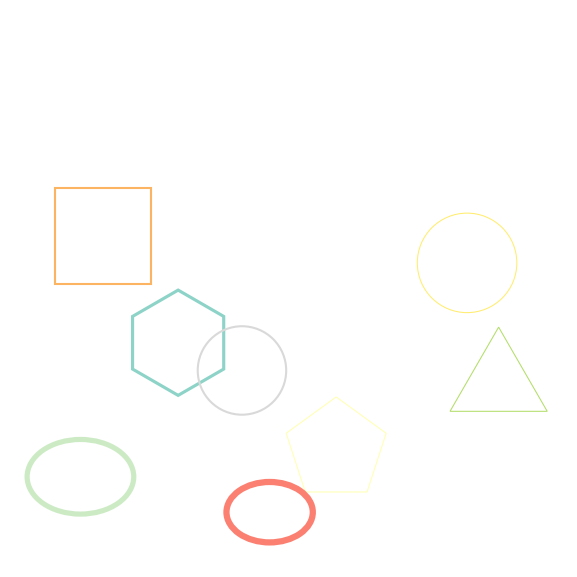[{"shape": "hexagon", "thickness": 1.5, "radius": 0.46, "center": [0.308, 0.406]}, {"shape": "pentagon", "thickness": 0.5, "radius": 0.45, "center": [0.582, 0.221]}, {"shape": "oval", "thickness": 3, "radius": 0.37, "center": [0.467, 0.112]}, {"shape": "square", "thickness": 1, "radius": 0.42, "center": [0.179, 0.59]}, {"shape": "triangle", "thickness": 0.5, "radius": 0.49, "center": [0.863, 0.335]}, {"shape": "circle", "thickness": 1, "radius": 0.38, "center": [0.419, 0.358]}, {"shape": "oval", "thickness": 2.5, "radius": 0.46, "center": [0.139, 0.174]}, {"shape": "circle", "thickness": 0.5, "radius": 0.43, "center": [0.809, 0.544]}]